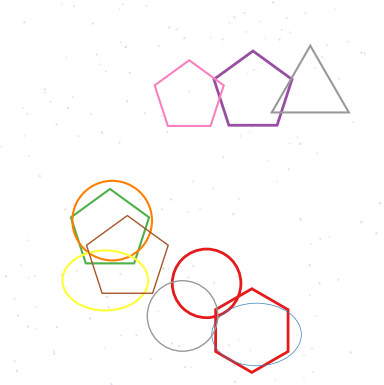[{"shape": "circle", "thickness": 2, "radius": 0.45, "center": [0.537, 0.264]}, {"shape": "hexagon", "thickness": 2, "radius": 0.54, "center": [0.654, 0.141]}, {"shape": "oval", "thickness": 0.5, "radius": 0.58, "center": [0.666, 0.131]}, {"shape": "pentagon", "thickness": 1.5, "radius": 0.53, "center": [0.286, 0.402]}, {"shape": "pentagon", "thickness": 2, "radius": 0.53, "center": [0.657, 0.761]}, {"shape": "circle", "thickness": 1.5, "radius": 0.52, "center": [0.291, 0.427]}, {"shape": "oval", "thickness": 1.5, "radius": 0.56, "center": [0.273, 0.272]}, {"shape": "pentagon", "thickness": 1, "radius": 0.56, "center": [0.331, 0.328]}, {"shape": "pentagon", "thickness": 1.5, "radius": 0.47, "center": [0.491, 0.749]}, {"shape": "triangle", "thickness": 1.5, "radius": 0.58, "center": [0.806, 0.766]}, {"shape": "circle", "thickness": 1, "radius": 0.46, "center": [0.474, 0.179]}]